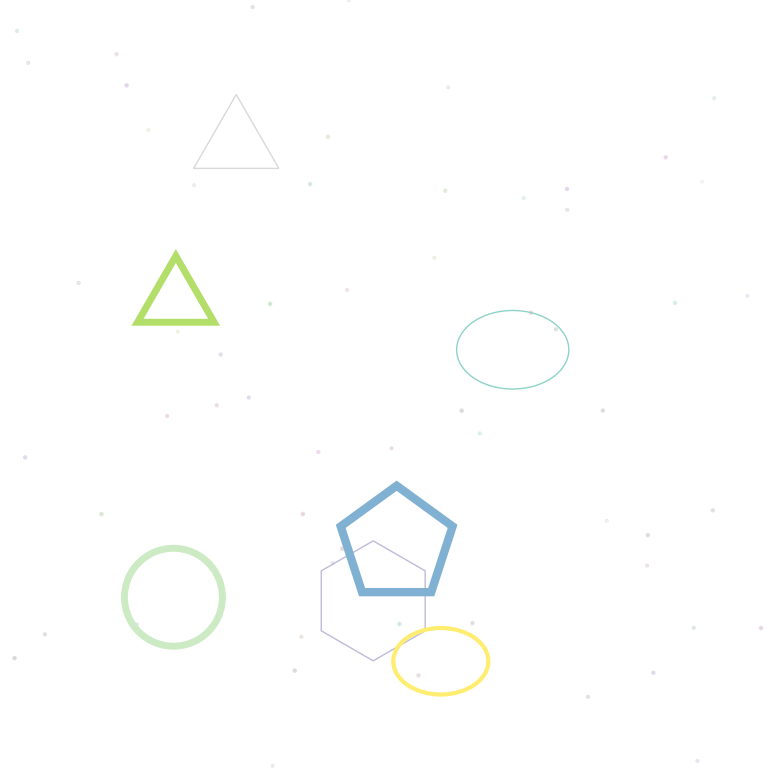[{"shape": "oval", "thickness": 0.5, "radius": 0.36, "center": [0.666, 0.546]}, {"shape": "hexagon", "thickness": 0.5, "radius": 0.39, "center": [0.485, 0.22]}, {"shape": "pentagon", "thickness": 3, "radius": 0.38, "center": [0.515, 0.293]}, {"shape": "triangle", "thickness": 2.5, "radius": 0.29, "center": [0.228, 0.61]}, {"shape": "triangle", "thickness": 0.5, "radius": 0.32, "center": [0.307, 0.813]}, {"shape": "circle", "thickness": 2.5, "radius": 0.32, "center": [0.225, 0.224]}, {"shape": "oval", "thickness": 1.5, "radius": 0.31, "center": [0.573, 0.141]}]